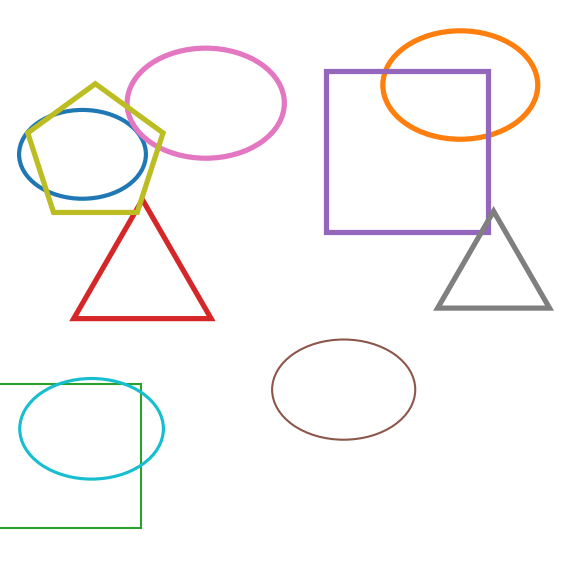[{"shape": "oval", "thickness": 2, "radius": 0.55, "center": [0.143, 0.732]}, {"shape": "oval", "thickness": 2.5, "radius": 0.67, "center": [0.797, 0.852]}, {"shape": "square", "thickness": 1, "radius": 0.62, "center": [0.119, 0.209]}, {"shape": "triangle", "thickness": 2.5, "radius": 0.69, "center": [0.247, 0.516]}, {"shape": "square", "thickness": 2.5, "radius": 0.7, "center": [0.704, 0.736]}, {"shape": "oval", "thickness": 1, "radius": 0.62, "center": [0.595, 0.324]}, {"shape": "oval", "thickness": 2.5, "radius": 0.68, "center": [0.356, 0.82]}, {"shape": "triangle", "thickness": 2.5, "radius": 0.56, "center": [0.855, 0.522]}, {"shape": "pentagon", "thickness": 2.5, "radius": 0.62, "center": [0.165, 0.731]}, {"shape": "oval", "thickness": 1.5, "radius": 0.62, "center": [0.159, 0.257]}]